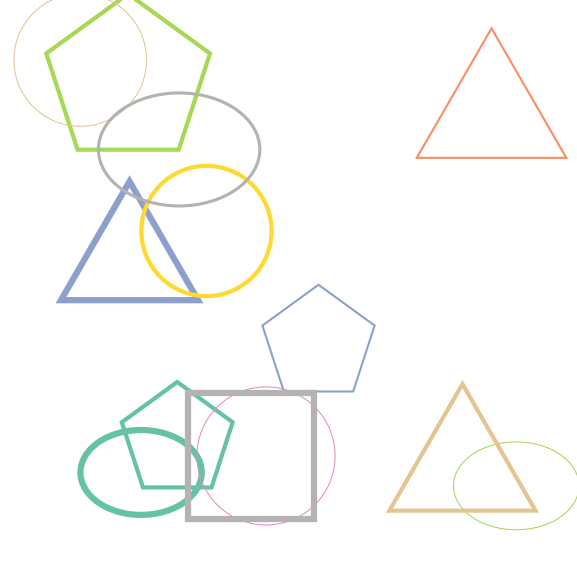[{"shape": "oval", "thickness": 3, "radius": 0.52, "center": [0.244, 0.181]}, {"shape": "pentagon", "thickness": 2, "radius": 0.5, "center": [0.307, 0.237]}, {"shape": "triangle", "thickness": 1, "radius": 0.75, "center": [0.851, 0.801]}, {"shape": "pentagon", "thickness": 1, "radius": 0.51, "center": [0.552, 0.404]}, {"shape": "triangle", "thickness": 3, "radius": 0.69, "center": [0.224, 0.548]}, {"shape": "circle", "thickness": 0.5, "radius": 0.6, "center": [0.461, 0.21]}, {"shape": "pentagon", "thickness": 2, "radius": 0.75, "center": [0.222, 0.861]}, {"shape": "oval", "thickness": 0.5, "radius": 0.54, "center": [0.894, 0.158]}, {"shape": "circle", "thickness": 2, "radius": 0.56, "center": [0.358, 0.599]}, {"shape": "triangle", "thickness": 2, "radius": 0.73, "center": [0.801, 0.188]}, {"shape": "circle", "thickness": 0.5, "radius": 0.57, "center": [0.139, 0.895]}, {"shape": "oval", "thickness": 1.5, "radius": 0.7, "center": [0.31, 0.74]}, {"shape": "square", "thickness": 3, "radius": 0.55, "center": [0.434, 0.209]}]